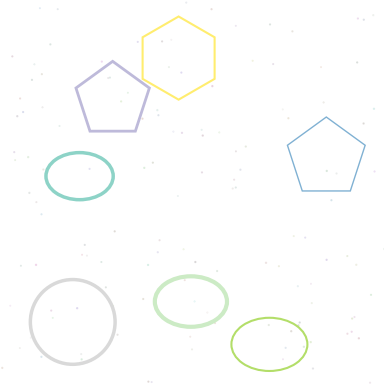[{"shape": "oval", "thickness": 2.5, "radius": 0.44, "center": [0.207, 0.542]}, {"shape": "pentagon", "thickness": 2, "radius": 0.5, "center": [0.293, 0.74]}, {"shape": "pentagon", "thickness": 1, "radius": 0.53, "center": [0.848, 0.59]}, {"shape": "oval", "thickness": 1.5, "radius": 0.49, "center": [0.7, 0.106]}, {"shape": "circle", "thickness": 2.5, "radius": 0.55, "center": [0.189, 0.164]}, {"shape": "oval", "thickness": 3, "radius": 0.47, "center": [0.496, 0.217]}, {"shape": "hexagon", "thickness": 1.5, "radius": 0.54, "center": [0.464, 0.849]}]